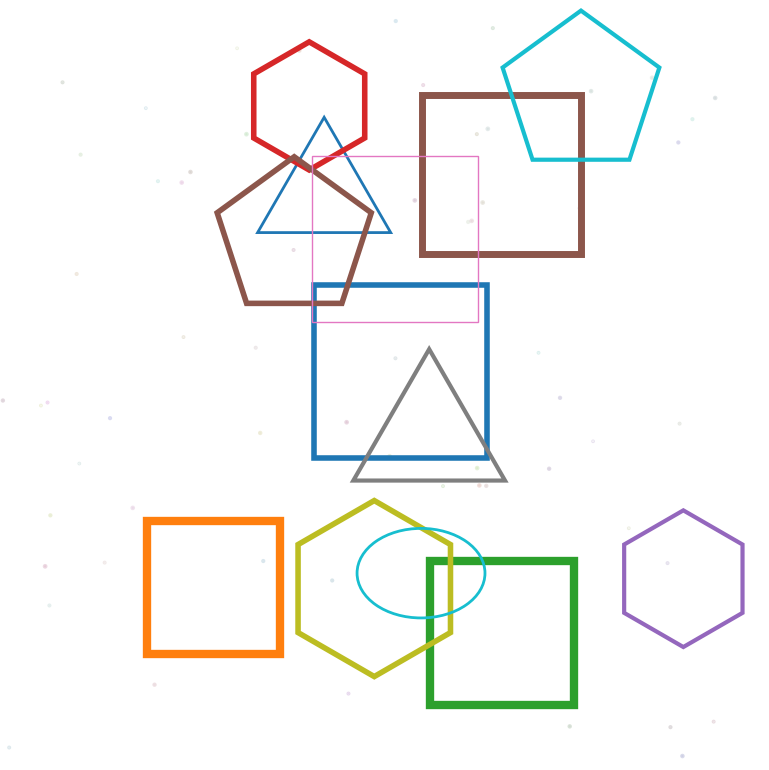[{"shape": "triangle", "thickness": 1, "radius": 0.5, "center": [0.421, 0.748]}, {"shape": "square", "thickness": 2, "radius": 0.56, "center": [0.521, 0.518]}, {"shape": "square", "thickness": 3, "radius": 0.43, "center": [0.277, 0.237]}, {"shape": "square", "thickness": 3, "radius": 0.47, "center": [0.652, 0.178]}, {"shape": "hexagon", "thickness": 2, "radius": 0.42, "center": [0.402, 0.862]}, {"shape": "hexagon", "thickness": 1.5, "radius": 0.44, "center": [0.887, 0.248]}, {"shape": "pentagon", "thickness": 2, "radius": 0.53, "center": [0.382, 0.691]}, {"shape": "square", "thickness": 2.5, "radius": 0.52, "center": [0.651, 0.773]}, {"shape": "square", "thickness": 0.5, "radius": 0.54, "center": [0.513, 0.689]}, {"shape": "triangle", "thickness": 1.5, "radius": 0.57, "center": [0.557, 0.433]}, {"shape": "hexagon", "thickness": 2, "radius": 0.57, "center": [0.486, 0.236]}, {"shape": "pentagon", "thickness": 1.5, "radius": 0.54, "center": [0.755, 0.879]}, {"shape": "oval", "thickness": 1, "radius": 0.42, "center": [0.547, 0.256]}]